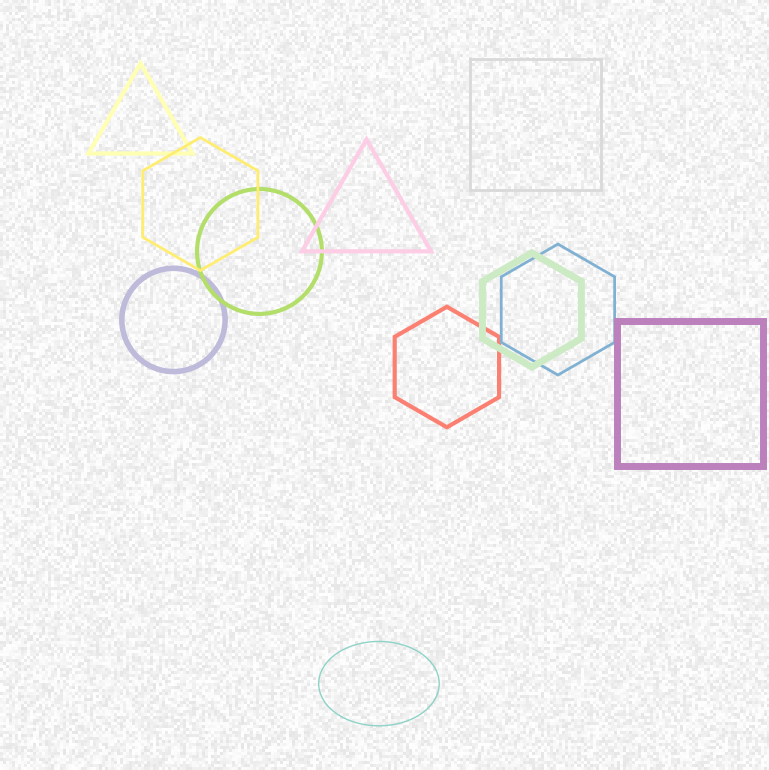[{"shape": "oval", "thickness": 0.5, "radius": 0.39, "center": [0.492, 0.112]}, {"shape": "triangle", "thickness": 1.5, "radius": 0.39, "center": [0.182, 0.84]}, {"shape": "circle", "thickness": 2, "radius": 0.34, "center": [0.225, 0.585]}, {"shape": "hexagon", "thickness": 1.5, "radius": 0.39, "center": [0.58, 0.523]}, {"shape": "hexagon", "thickness": 1, "radius": 0.43, "center": [0.725, 0.598]}, {"shape": "circle", "thickness": 1.5, "radius": 0.41, "center": [0.337, 0.673]}, {"shape": "triangle", "thickness": 1.5, "radius": 0.48, "center": [0.476, 0.722]}, {"shape": "square", "thickness": 1, "radius": 0.42, "center": [0.696, 0.838]}, {"shape": "square", "thickness": 2.5, "radius": 0.47, "center": [0.896, 0.489]}, {"shape": "hexagon", "thickness": 2.5, "radius": 0.37, "center": [0.691, 0.597]}, {"shape": "hexagon", "thickness": 1, "radius": 0.43, "center": [0.26, 0.735]}]